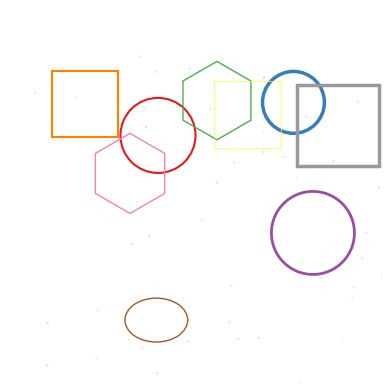[{"shape": "circle", "thickness": 1.5, "radius": 0.49, "center": [0.41, 0.648]}, {"shape": "circle", "thickness": 2.5, "radius": 0.4, "center": [0.762, 0.734]}, {"shape": "hexagon", "thickness": 1, "radius": 0.51, "center": [0.563, 0.739]}, {"shape": "circle", "thickness": 2, "radius": 0.54, "center": [0.813, 0.395]}, {"shape": "square", "thickness": 1.5, "radius": 0.43, "center": [0.222, 0.73]}, {"shape": "square", "thickness": 0.5, "radius": 0.43, "center": [0.643, 0.703]}, {"shape": "oval", "thickness": 1, "radius": 0.41, "center": [0.406, 0.169]}, {"shape": "hexagon", "thickness": 1, "radius": 0.52, "center": [0.338, 0.55]}, {"shape": "square", "thickness": 2.5, "radius": 0.53, "center": [0.878, 0.674]}]